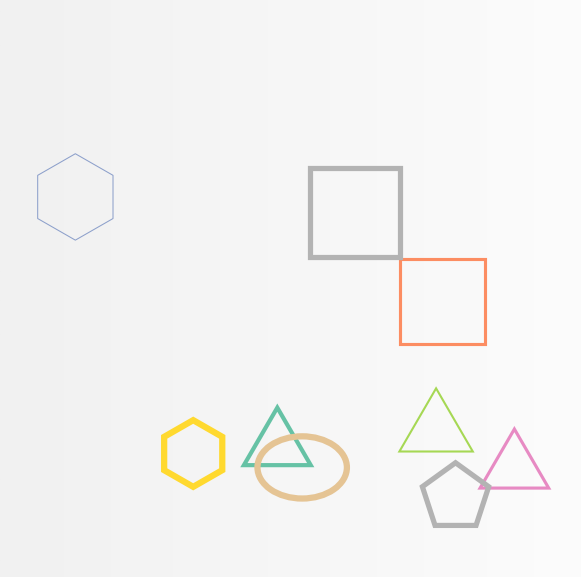[{"shape": "triangle", "thickness": 2, "radius": 0.33, "center": [0.477, 0.227]}, {"shape": "square", "thickness": 1.5, "radius": 0.37, "center": [0.762, 0.476]}, {"shape": "hexagon", "thickness": 0.5, "radius": 0.37, "center": [0.13, 0.658]}, {"shape": "triangle", "thickness": 1.5, "radius": 0.34, "center": [0.885, 0.188]}, {"shape": "triangle", "thickness": 1, "radius": 0.36, "center": [0.75, 0.254]}, {"shape": "hexagon", "thickness": 3, "radius": 0.29, "center": [0.332, 0.214]}, {"shape": "oval", "thickness": 3, "radius": 0.38, "center": [0.52, 0.19]}, {"shape": "pentagon", "thickness": 2.5, "radius": 0.3, "center": [0.784, 0.138]}, {"shape": "square", "thickness": 2.5, "radius": 0.39, "center": [0.611, 0.631]}]